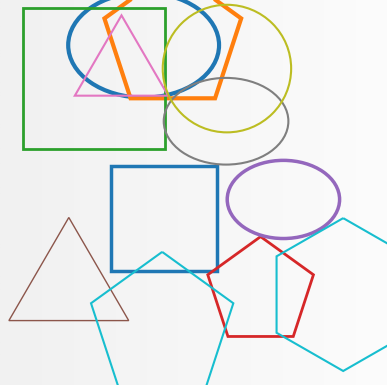[{"shape": "square", "thickness": 2.5, "radius": 0.68, "center": [0.424, 0.433]}, {"shape": "oval", "thickness": 3, "radius": 0.97, "center": [0.371, 0.883]}, {"shape": "pentagon", "thickness": 3, "radius": 0.93, "center": [0.446, 0.895]}, {"shape": "square", "thickness": 2, "radius": 0.92, "center": [0.243, 0.796]}, {"shape": "pentagon", "thickness": 2, "radius": 0.72, "center": [0.673, 0.242]}, {"shape": "oval", "thickness": 2.5, "radius": 0.73, "center": [0.731, 0.482]}, {"shape": "triangle", "thickness": 1, "radius": 0.89, "center": [0.178, 0.257]}, {"shape": "triangle", "thickness": 1.5, "radius": 0.7, "center": [0.314, 0.821]}, {"shape": "oval", "thickness": 1.5, "radius": 0.8, "center": [0.583, 0.685]}, {"shape": "circle", "thickness": 1.5, "radius": 0.83, "center": [0.586, 0.822]}, {"shape": "hexagon", "thickness": 1.5, "radius": 0.99, "center": [0.886, 0.235]}, {"shape": "pentagon", "thickness": 1.5, "radius": 0.97, "center": [0.419, 0.153]}]